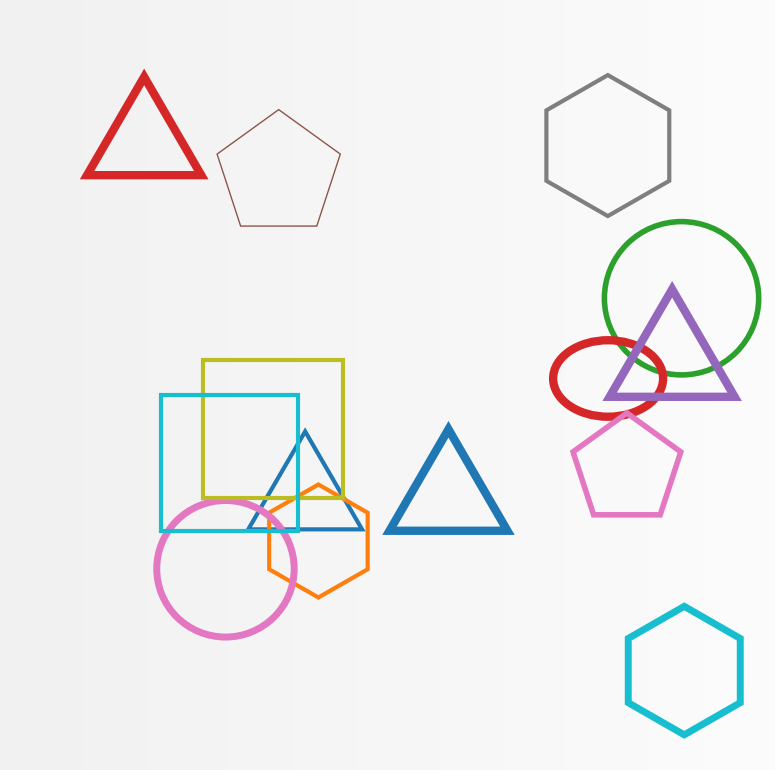[{"shape": "triangle", "thickness": 3, "radius": 0.44, "center": [0.579, 0.355]}, {"shape": "triangle", "thickness": 1.5, "radius": 0.42, "center": [0.394, 0.355]}, {"shape": "hexagon", "thickness": 1.5, "radius": 0.37, "center": [0.411, 0.297]}, {"shape": "circle", "thickness": 2, "radius": 0.5, "center": [0.879, 0.613]}, {"shape": "oval", "thickness": 3, "radius": 0.35, "center": [0.785, 0.508]}, {"shape": "triangle", "thickness": 3, "radius": 0.43, "center": [0.186, 0.815]}, {"shape": "triangle", "thickness": 3, "radius": 0.47, "center": [0.867, 0.531]}, {"shape": "pentagon", "thickness": 0.5, "radius": 0.42, "center": [0.36, 0.774]}, {"shape": "circle", "thickness": 2.5, "radius": 0.44, "center": [0.291, 0.261]}, {"shape": "pentagon", "thickness": 2, "radius": 0.37, "center": [0.809, 0.391]}, {"shape": "hexagon", "thickness": 1.5, "radius": 0.46, "center": [0.784, 0.811]}, {"shape": "square", "thickness": 1.5, "radius": 0.45, "center": [0.352, 0.443]}, {"shape": "hexagon", "thickness": 2.5, "radius": 0.42, "center": [0.883, 0.129]}, {"shape": "square", "thickness": 1.5, "radius": 0.44, "center": [0.296, 0.398]}]